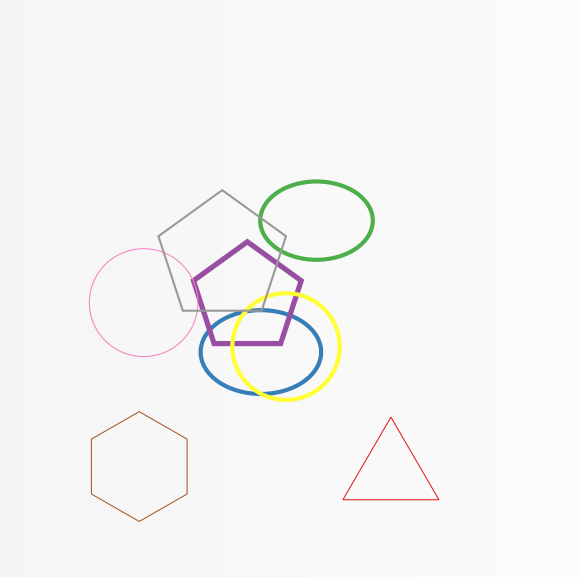[{"shape": "triangle", "thickness": 0.5, "radius": 0.48, "center": [0.673, 0.181]}, {"shape": "oval", "thickness": 2, "radius": 0.52, "center": [0.449, 0.39]}, {"shape": "oval", "thickness": 2, "radius": 0.48, "center": [0.545, 0.617]}, {"shape": "pentagon", "thickness": 2.5, "radius": 0.49, "center": [0.426, 0.483]}, {"shape": "circle", "thickness": 2, "radius": 0.46, "center": [0.492, 0.399]}, {"shape": "hexagon", "thickness": 0.5, "radius": 0.48, "center": [0.24, 0.191]}, {"shape": "circle", "thickness": 0.5, "radius": 0.47, "center": [0.247, 0.475]}, {"shape": "pentagon", "thickness": 1, "radius": 0.58, "center": [0.382, 0.554]}]